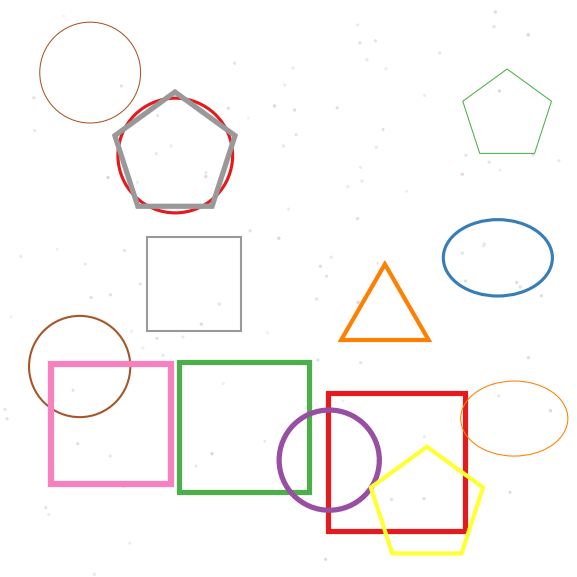[{"shape": "circle", "thickness": 1.5, "radius": 0.5, "center": [0.304, 0.73]}, {"shape": "square", "thickness": 2.5, "radius": 0.59, "center": [0.687, 0.199]}, {"shape": "oval", "thickness": 1.5, "radius": 0.47, "center": [0.862, 0.553]}, {"shape": "pentagon", "thickness": 0.5, "radius": 0.4, "center": [0.878, 0.799]}, {"shape": "square", "thickness": 2.5, "radius": 0.56, "center": [0.422, 0.26]}, {"shape": "circle", "thickness": 2.5, "radius": 0.43, "center": [0.57, 0.202]}, {"shape": "triangle", "thickness": 2, "radius": 0.44, "center": [0.666, 0.454]}, {"shape": "oval", "thickness": 0.5, "radius": 0.46, "center": [0.89, 0.274]}, {"shape": "pentagon", "thickness": 2, "radius": 0.51, "center": [0.739, 0.123]}, {"shape": "circle", "thickness": 0.5, "radius": 0.44, "center": [0.156, 0.873]}, {"shape": "circle", "thickness": 1, "radius": 0.44, "center": [0.138, 0.364]}, {"shape": "square", "thickness": 3, "radius": 0.52, "center": [0.193, 0.265]}, {"shape": "square", "thickness": 1, "radius": 0.4, "center": [0.336, 0.507]}, {"shape": "pentagon", "thickness": 2.5, "radius": 0.55, "center": [0.303, 0.73]}]